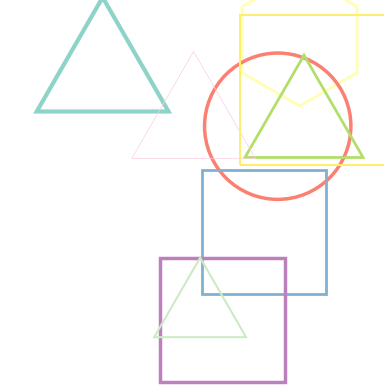[{"shape": "triangle", "thickness": 3, "radius": 0.99, "center": [0.267, 0.809]}, {"shape": "hexagon", "thickness": 2, "radius": 0.86, "center": [0.778, 0.897]}, {"shape": "circle", "thickness": 2.5, "radius": 0.95, "center": [0.721, 0.672]}, {"shape": "square", "thickness": 2, "radius": 0.81, "center": [0.686, 0.398]}, {"shape": "triangle", "thickness": 2, "radius": 0.89, "center": [0.79, 0.68]}, {"shape": "triangle", "thickness": 0.5, "radius": 0.93, "center": [0.503, 0.681]}, {"shape": "square", "thickness": 2.5, "radius": 0.81, "center": [0.578, 0.169]}, {"shape": "triangle", "thickness": 1.5, "radius": 0.69, "center": [0.52, 0.193]}, {"shape": "square", "thickness": 1.5, "radius": 0.98, "center": [0.819, 0.766]}]